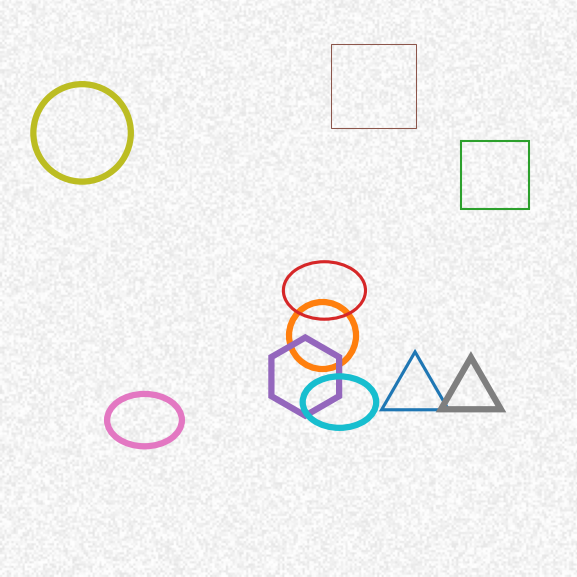[{"shape": "triangle", "thickness": 1.5, "radius": 0.33, "center": [0.719, 0.323]}, {"shape": "circle", "thickness": 3, "radius": 0.29, "center": [0.558, 0.418]}, {"shape": "square", "thickness": 1, "radius": 0.29, "center": [0.857, 0.696]}, {"shape": "oval", "thickness": 1.5, "radius": 0.36, "center": [0.562, 0.496]}, {"shape": "hexagon", "thickness": 3, "radius": 0.34, "center": [0.529, 0.347]}, {"shape": "square", "thickness": 0.5, "radius": 0.36, "center": [0.647, 0.85]}, {"shape": "oval", "thickness": 3, "radius": 0.32, "center": [0.25, 0.272]}, {"shape": "triangle", "thickness": 3, "radius": 0.3, "center": [0.815, 0.32]}, {"shape": "circle", "thickness": 3, "radius": 0.42, "center": [0.142, 0.769]}, {"shape": "oval", "thickness": 3, "radius": 0.32, "center": [0.588, 0.303]}]